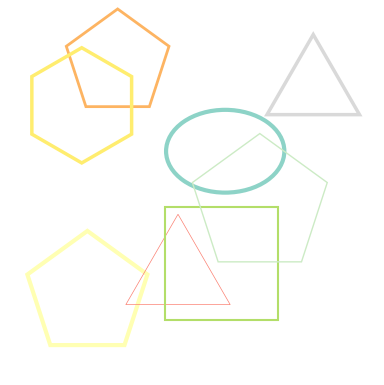[{"shape": "oval", "thickness": 3, "radius": 0.77, "center": [0.585, 0.607]}, {"shape": "pentagon", "thickness": 3, "radius": 0.82, "center": [0.227, 0.236]}, {"shape": "triangle", "thickness": 0.5, "radius": 0.78, "center": [0.462, 0.287]}, {"shape": "pentagon", "thickness": 2, "radius": 0.7, "center": [0.306, 0.836]}, {"shape": "square", "thickness": 1.5, "radius": 0.74, "center": [0.575, 0.316]}, {"shape": "triangle", "thickness": 2.5, "radius": 0.69, "center": [0.814, 0.772]}, {"shape": "pentagon", "thickness": 1, "radius": 0.92, "center": [0.675, 0.469]}, {"shape": "hexagon", "thickness": 2.5, "radius": 0.75, "center": [0.212, 0.726]}]